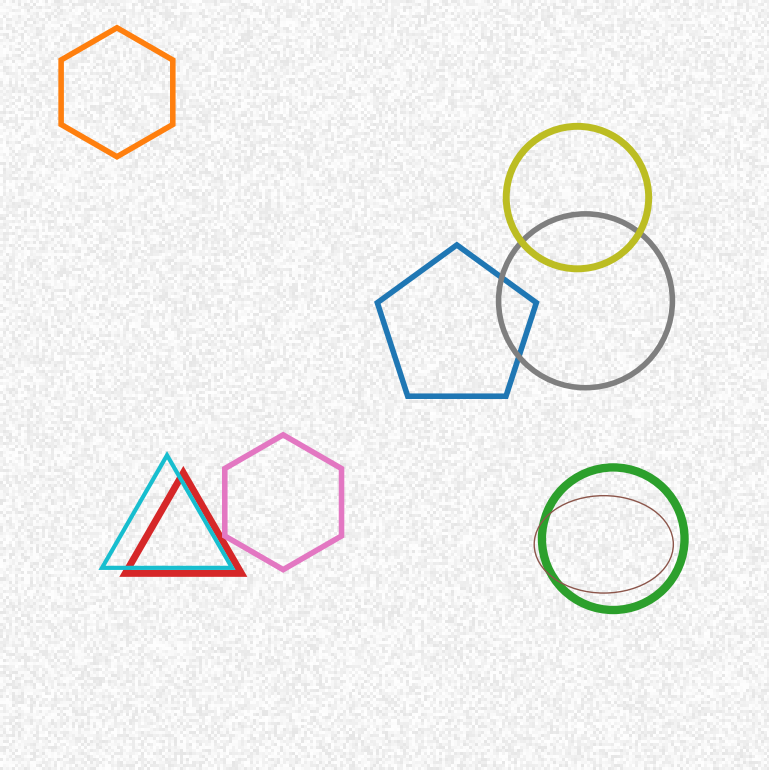[{"shape": "pentagon", "thickness": 2, "radius": 0.54, "center": [0.593, 0.573]}, {"shape": "hexagon", "thickness": 2, "radius": 0.42, "center": [0.152, 0.88]}, {"shape": "circle", "thickness": 3, "radius": 0.46, "center": [0.796, 0.3]}, {"shape": "triangle", "thickness": 2.5, "radius": 0.44, "center": [0.238, 0.299]}, {"shape": "oval", "thickness": 0.5, "radius": 0.45, "center": [0.784, 0.293]}, {"shape": "hexagon", "thickness": 2, "radius": 0.44, "center": [0.368, 0.348]}, {"shape": "circle", "thickness": 2, "radius": 0.56, "center": [0.76, 0.609]}, {"shape": "circle", "thickness": 2.5, "radius": 0.46, "center": [0.75, 0.743]}, {"shape": "triangle", "thickness": 1.5, "radius": 0.49, "center": [0.217, 0.311]}]